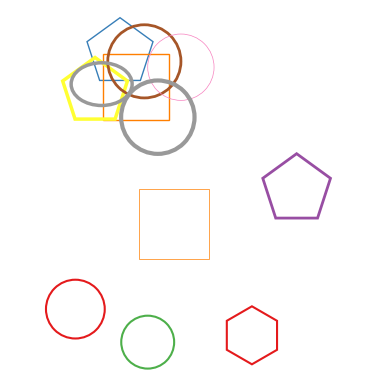[{"shape": "circle", "thickness": 1.5, "radius": 0.38, "center": [0.196, 0.197]}, {"shape": "hexagon", "thickness": 1.5, "radius": 0.38, "center": [0.654, 0.129]}, {"shape": "pentagon", "thickness": 1, "radius": 0.45, "center": [0.312, 0.864]}, {"shape": "circle", "thickness": 1.5, "radius": 0.34, "center": [0.384, 0.111]}, {"shape": "pentagon", "thickness": 2, "radius": 0.46, "center": [0.77, 0.508]}, {"shape": "square", "thickness": 0.5, "radius": 0.46, "center": [0.452, 0.419]}, {"shape": "square", "thickness": 1, "radius": 0.43, "center": [0.354, 0.775]}, {"shape": "pentagon", "thickness": 2.5, "radius": 0.44, "center": [0.247, 0.762]}, {"shape": "circle", "thickness": 2, "radius": 0.48, "center": [0.375, 0.841]}, {"shape": "circle", "thickness": 0.5, "radius": 0.43, "center": [0.47, 0.825]}, {"shape": "oval", "thickness": 2.5, "radius": 0.4, "center": [0.264, 0.781]}, {"shape": "circle", "thickness": 3, "radius": 0.48, "center": [0.41, 0.696]}]